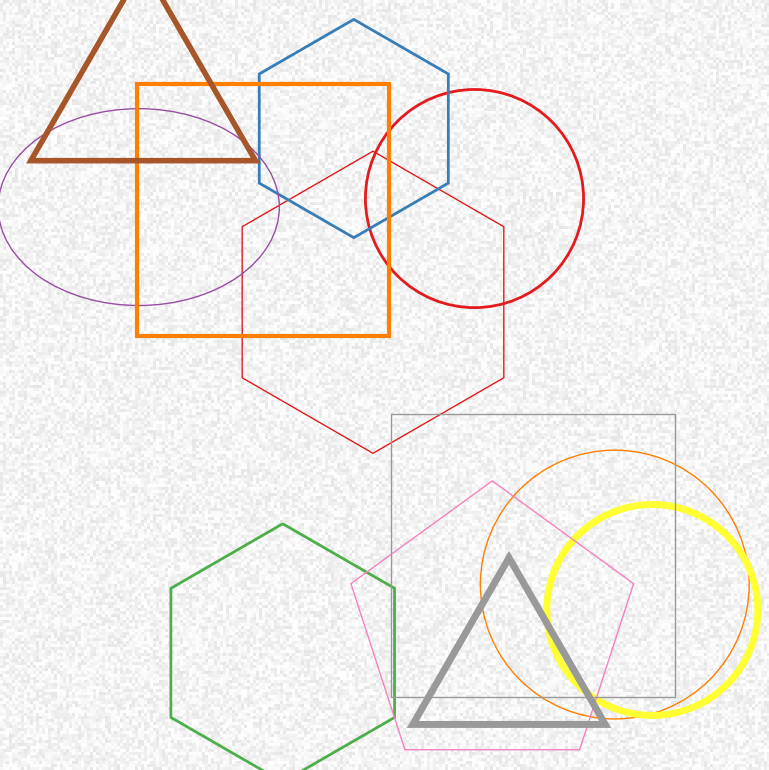[{"shape": "hexagon", "thickness": 0.5, "radius": 0.98, "center": [0.484, 0.607]}, {"shape": "circle", "thickness": 1, "radius": 0.71, "center": [0.616, 0.742]}, {"shape": "hexagon", "thickness": 1, "radius": 0.71, "center": [0.459, 0.833]}, {"shape": "hexagon", "thickness": 1, "radius": 0.84, "center": [0.367, 0.152]}, {"shape": "oval", "thickness": 0.5, "radius": 0.91, "center": [0.18, 0.731]}, {"shape": "circle", "thickness": 0.5, "radius": 0.87, "center": [0.798, 0.241]}, {"shape": "square", "thickness": 1.5, "radius": 0.82, "center": [0.341, 0.728]}, {"shape": "circle", "thickness": 2.5, "radius": 0.68, "center": [0.847, 0.208]}, {"shape": "triangle", "thickness": 2, "radius": 0.84, "center": [0.186, 0.876]}, {"shape": "pentagon", "thickness": 0.5, "radius": 0.96, "center": [0.639, 0.182]}, {"shape": "square", "thickness": 0.5, "radius": 0.92, "center": [0.692, 0.278]}, {"shape": "triangle", "thickness": 2.5, "radius": 0.72, "center": [0.661, 0.131]}]